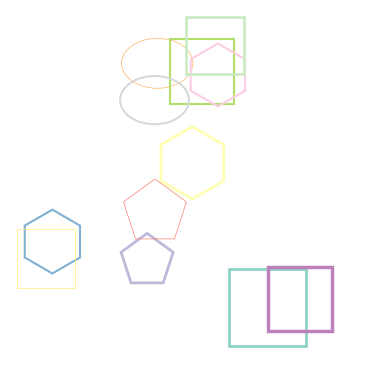[{"shape": "square", "thickness": 2, "radius": 0.5, "center": [0.696, 0.201]}, {"shape": "hexagon", "thickness": 2, "radius": 0.47, "center": [0.5, 0.577]}, {"shape": "pentagon", "thickness": 2, "radius": 0.36, "center": [0.382, 0.323]}, {"shape": "pentagon", "thickness": 0.5, "radius": 0.43, "center": [0.402, 0.449]}, {"shape": "hexagon", "thickness": 1.5, "radius": 0.41, "center": [0.136, 0.373]}, {"shape": "oval", "thickness": 0.5, "radius": 0.46, "center": [0.408, 0.835]}, {"shape": "square", "thickness": 1.5, "radius": 0.42, "center": [0.525, 0.814]}, {"shape": "hexagon", "thickness": 1.5, "radius": 0.41, "center": [0.566, 0.805]}, {"shape": "oval", "thickness": 1.5, "radius": 0.45, "center": [0.401, 0.74]}, {"shape": "square", "thickness": 2.5, "radius": 0.41, "center": [0.78, 0.222]}, {"shape": "square", "thickness": 2, "radius": 0.37, "center": [0.558, 0.882]}, {"shape": "square", "thickness": 0.5, "radius": 0.38, "center": [0.12, 0.329]}]